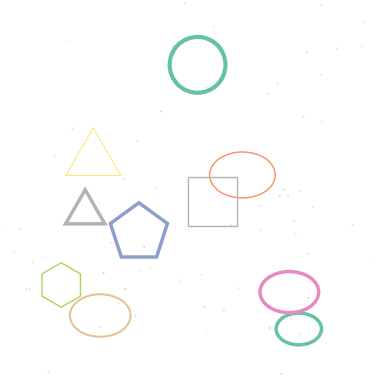[{"shape": "circle", "thickness": 3, "radius": 0.36, "center": [0.513, 0.832]}, {"shape": "oval", "thickness": 2.5, "radius": 0.29, "center": [0.776, 0.146]}, {"shape": "oval", "thickness": 1, "radius": 0.43, "center": [0.63, 0.546]}, {"shape": "pentagon", "thickness": 2.5, "radius": 0.39, "center": [0.361, 0.395]}, {"shape": "oval", "thickness": 2.5, "radius": 0.38, "center": [0.752, 0.241]}, {"shape": "hexagon", "thickness": 1, "radius": 0.29, "center": [0.159, 0.26]}, {"shape": "triangle", "thickness": 0.5, "radius": 0.41, "center": [0.242, 0.586]}, {"shape": "oval", "thickness": 1.5, "radius": 0.39, "center": [0.26, 0.181]}, {"shape": "triangle", "thickness": 2.5, "radius": 0.29, "center": [0.221, 0.448]}, {"shape": "square", "thickness": 1, "radius": 0.32, "center": [0.552, 0.477]}]